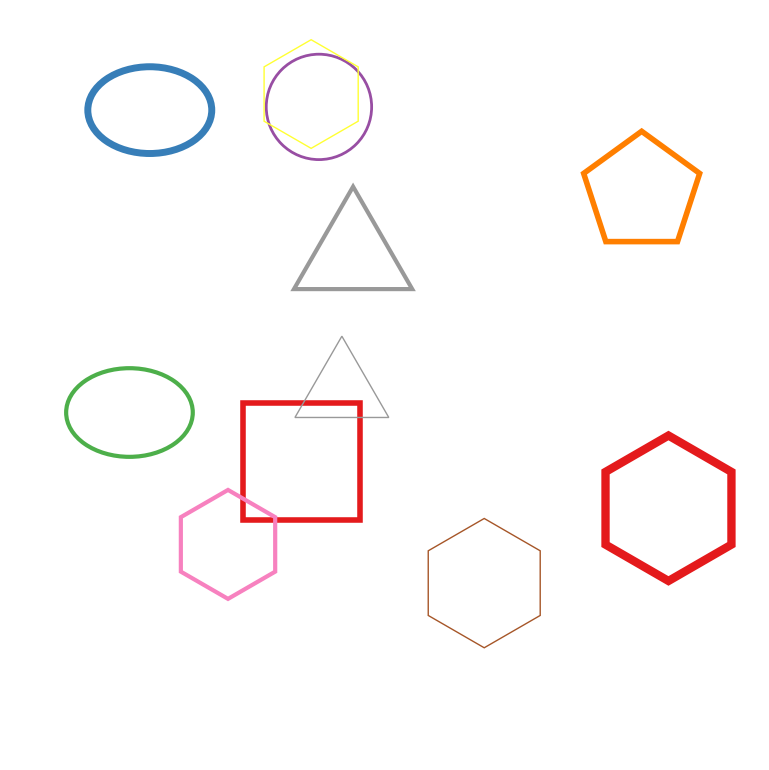[{"shape": "hexagon", "thickness": 3, "radius": 0.47, "center": [0.868, 0.34]}, {"shape": "square", "thickness": 2, "radius": 0.38, "center": [0.392, 0.4]}, {"shape": "oval", "thickness": 2.5, "radius": 0.4, "center": [0.195, 0.857]}, {"shape": "oval", "thickness": 1.5, "radius": 0.41, "center": [0.168, 0.464]}, {"shape": "circle", "thickness": 1, "radius": 0.34, "center": [0.414, 0.861]}, {"shape": "pentagon", "thickness": 2, "radius": 0.4, "center": [0.833, 0.75]}, {"shape": "hexagon", "thickness": 0.5, "radius": 0.35, "center": [0.404, 0.878]}, {"shape": "hexagon", "thickness": 0.5, "radius": 0.42, "center": [0.629, 0.243]}, {"shape": "hexagon", "thickness": 1.5, "radius": 0.35, "center": [0.296, 0.293]}, {"shape": "triangle", "thickness": 0.5, "radius": 0.35, "center": [0.444, 0.493]}, {"shape": "triangle", "thickness": 1.5, "radius": 0.44, "center": [0.459, 0.669]}]